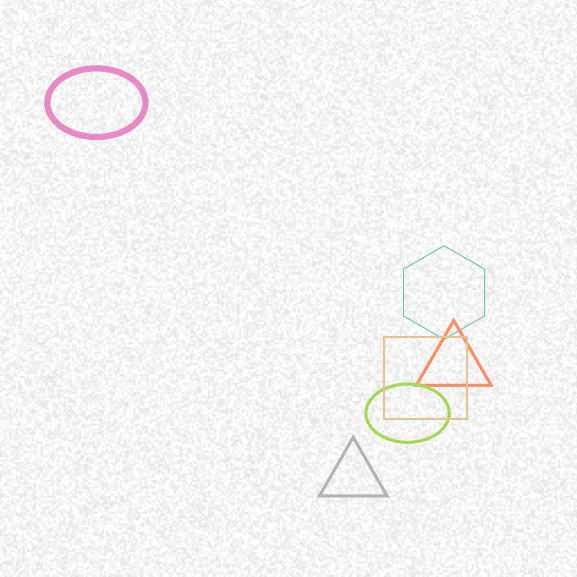[{"shape": "hexagon", "thickness": 0.5, "radius": 0.41, "center": [0.769, 0.493]}, {"shape": "triangle", "thickness": 1.5, "radius": 0.37, "center": [0.786, 0.369]}, {"shape": "oval", "thickness": 3, "radius": 0.42, "center": [0.167, 0.821]}, {"shape": "oval", "thickness": 1.5, "radius": 0.36, "center": [0.706, 0.284]}, {"shape": "square", "thickness": 1, "radius": 0.36, "center": [0.737, 0.345]}, {"shape": "triangle", "thickness": 1.5, "radius": 0.34, "center": [0.612, 0.174]}]